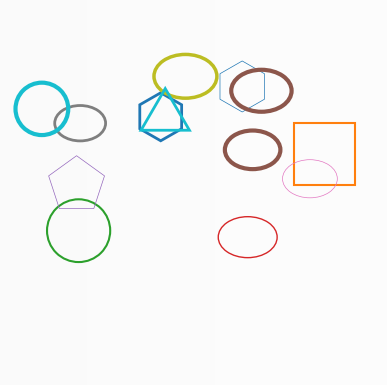[{"shape": "hexagon", "thickness": 2, "radius": 0.31, "center": [0.415, 0.697]}, {"shape": "hexagon", "thickness": 0.5, "radius": 0.33, "center": [0.625, 0.775]}, {"shape": "square", "thickness": 1.5, "radius": 0.4, "center": [0.837, 0.6]}, {"shape": "circle", "thickness": 1.5, "radius": 0.41, "center": [0.203, 0.401]}, {"shape": "oval", "thickness": 1, "radius": 0.38, "center": [0.639, 0.384]}, {"shape": "pentagon", "thickness": 0.5, "radius": 0.38, "center": [0.198, 0.52]}, {"shape": "oval", "thickness": 3, "radius": 0.36, "center": [0.652, 0.611]}, {"shape": "oval", "thickness": 3, "radius": 0.39, "center": [0.675, 0.764]}, {"shape": "oval", "thickness": 0.5, "radius": 0.35, "center": [0.8, 0.536]}, {"shape": "oval", "thickness": 2, "radius": 0.33, "center": [0.207, 0.68]}, {"shape": "oval", "thickness": 2.5, "radius": 0.41, "center": [0.479, 0.802]}, {"shape": "circle", "thickness": 3, "radius": 0.34, "center": [0.108, 0.717]}, {"shape": "triangle", "thickness": 2, "radius": 0.36, "center": [0.426, 0.698]}]